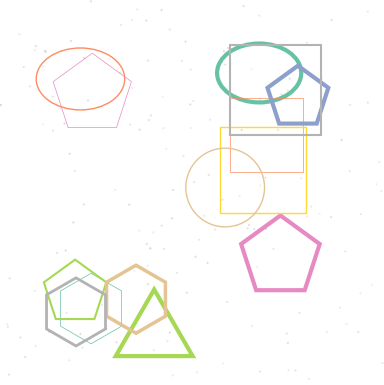[{"shape": "oval", "thickness": 3, "radius": 0.55, "center": [0.673, 0.81]}, {"shape": "hexagon", "thickness": 0.5, "radius": 0.46, "center": [0.236, 0.199]}, {"shape": "square", "thickness": 0.5, "radius": 0.48, "center": [0.692, 0.65]}, {"shape": "oval", "thickness": 1, "radius": 0.57, "center": [0.209, 0.795]}, {"shape": "pentagon", "thickness": 3, "radius": 0.42, "center": [0.774, 0.746]}, {"shape": "pentagon", "thickness": 3, "radius": 0.54, "center": [0.728, 0.333]}, {"shape": "pentagon", "thickness": 0.5, "radius": 0.53, "center": [0.24, 0.755]}, {"shape": "pentagon", "thickness": 1.5, "radius": 0.43, "center": [0.195, 0.24]}, {"shape": "triangle", "thickness": 3, "radius": 0.58, "center": [0.4, 0.133]}, {"shape": "square", "thickness": 1, "radius": 0.56, "center": [0.683, 0.559]}, {"shape": "hexagon", "thickness": 2.5, "radius": 0.44, "center": [0.353, 0.223]}, {"shape": "circle", "thickness": 1, "radius": 0.51, "center": [0.585, 0.513]}, {"shape": "hexagon", "thickness": 2, "radius": 0.44, "center": [0.197, 0.19]}, {"shape": "square", "thickness": 1.5, "radius": 0.59, "center": [0.716, 0.766]}]